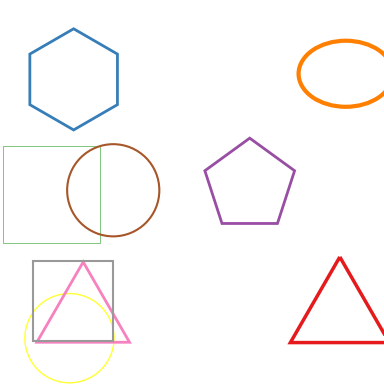[{"shape": "triangle", "thickness": 2.5, "radius": 0.74, "center": [0.883, 0.184]}, {"shape": "hexagon", "thickness": 2, "radius": 0.66, "center": [0.191, 0.794]}, {"shape": "square", "thickness": 0.5, "radius": 0.63, "center": [0.135, 0.496]}, {"shape": "pentagon", "thickness": 2, "radius": 0.61, "center": [0.649, 0.519]}, {"shape": "oval", "thickness": 3, "radius": 0.61, "center": [0.898, 0.808]}, {"shape": "circle", "thickness": 1, "radius": 0.58, "center": [0.18, 0.122]}, {"shape": "circle", "thickness": 1.5, "radius": 0.6, "center": [0.294, 0.506]}, {"shape": "triangle", "thickness": 2, "radius": 0.69, "center": [0.216, 0.181]}, {"shape": "square", "thickness": 1.5, "radius": 0.52, "center": [0.19, 0.218]}]